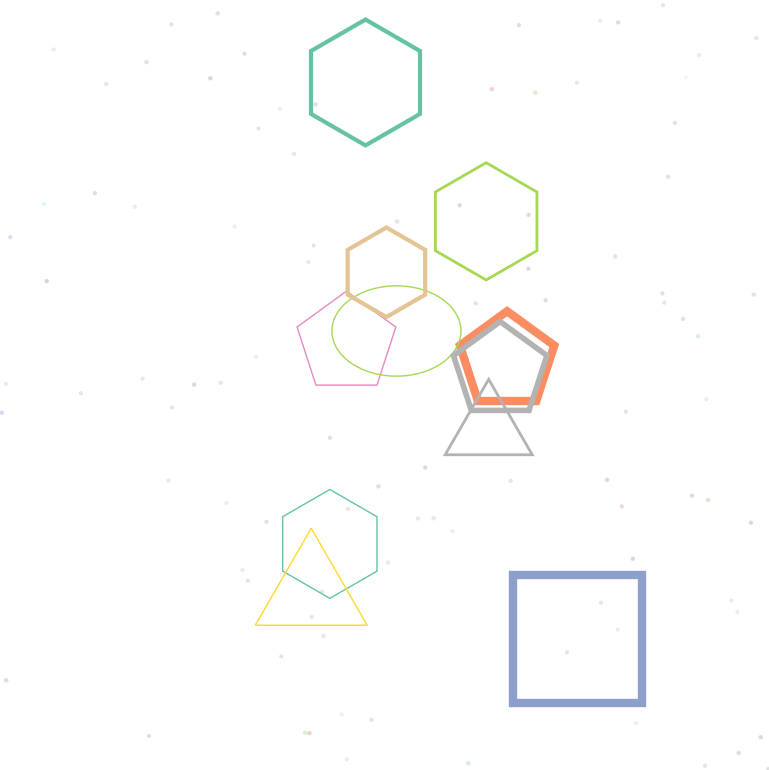[{"shape": "hexagon", "thickness": 1.5, "radius": 0.41, "center": [0.475, 0.893]}, {"shape": "hexagon", "thickness": 0.5, "radius": 0.35, "center": [0.428, 0.294]}, {"shape": "pentagon", "thickness": 3, "radius": 0.32, "center": [0.659, 0.531]}, {"shape": "square", "thickness": 3, "radius": 0.42, "center": [0.75, 0.17]}, {"shape": "pentagon", "thickness": 0.5, "radius": 0.34, "center": [0.45, 0.554]}, {"shape": "oval", "thickness": 0.5, "radius": 0.42, "center": [0.515, 0.57]}, {"shape": "hexagon", "thickness": 1, "radius": 0.38, "center": [0.631, 0.713]}, {"shape": "triangle", "thickness": 0.5, "radius": 0.42, "center": [0.404, 0.23]}, {"shape": "hexagon", "thickness": 1.5, "radius": 0.29, "center": [0.502, 0.646]}, {"shape": "triangle", "thickness": 1, "radius": 0.33, "center": [0.635, 0.442]}, {"shape": "pentagon", "thickness": 2, "radius": 0.32, "center": [0.65, 0.519]}]